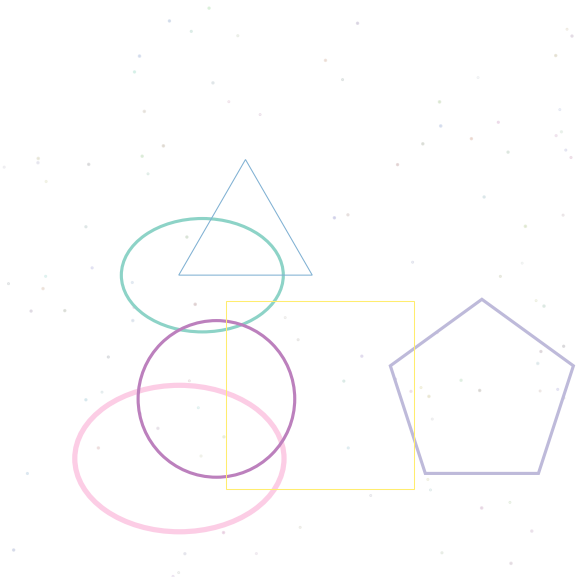[{"shape": "oval", "thickness": 1.5, "radius": 0.7, "center": [0.35, 0.523]}, {"shape": "pentagon", "thickness": 1.5, "radius": 0.83, "center": [0.834, 0.314]}, {"shape": "triangle", "thickness": 0.5, "radius": 0.67, "center": [0.425, 0.589]}, {"shape": "oval", "thickness": 2.5, "radius": 0.91, "center": [0.311, 0.205]}, {"shape": "circle", "thickness": 1.5, "radius": 0.68, "center": [0.375, 0.308]}, {"shape": "square", "thickness": 0.5, "radius": 0.81, "center": [0.555, 0.315]}]